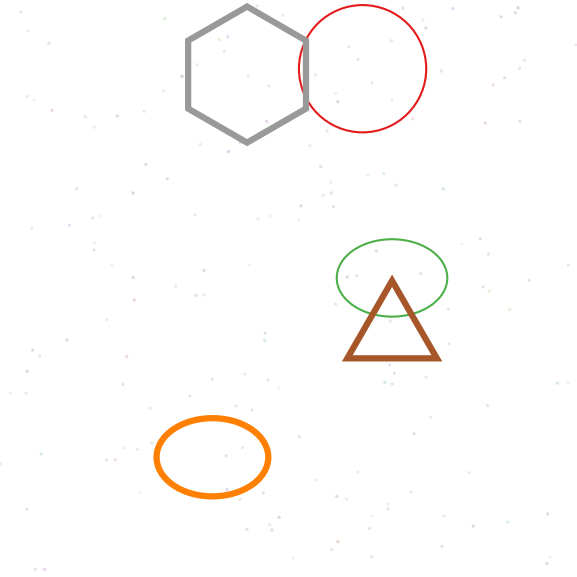[{"shape": "circle", "thickness": 1, "radius": 0.55, "center": [0.628, 0.88]}, {"shape": "oval", "thickness": 1, "radius": 0.48, "center": [0.679, 0.518]}, {"shape": "oval", "thickness": 3, "radius": 0.48, "center": [0.368, 0.207]}, {"shape": "triangle", "thickness": 3, "radius": 0.45, "center": [0.679, 0.423]}, {"shape": "hexagon", "thickness": 3, "radius": 0.59, "center": [0.428, 0.87]}]